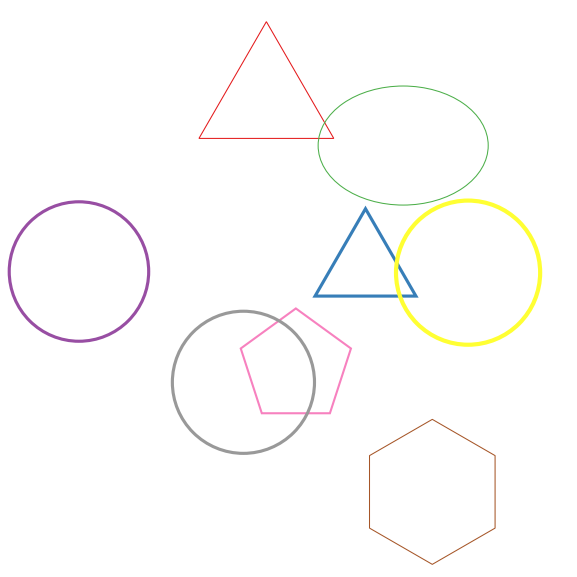[{"shape": "triangle", "thickness": 0.5, "radius": 0.67, "center": [0.461, 0.827]}, {"shape": "triangle", "thickness": 1.5, "radius": 0.5, "center": [0.633, 0.537]}, {"shape": "oval", "thickness": 0.5, "radius": 0.74, "center": [0.698, 0.747]}, {"shape": "circle", "thickness": 1.5, "radius": 0.6, "center": [0.137, 0.529]}, {"shape": "circle", "thickness": 2, "radius": 0.62, "center": [0.811, 0.527]}, {"shape": "hexagon", "thickness": 0.5, "radius": 0.63, "center": [0.749, 0.147]}, {"shape": "pentagon", "thickness": 1, "radius": 0.5, "center": [0.512, 0.365]}, {"shape": "circle", "thickness": 1.5, "radius": 0.62, "center": [0.422, 0.337]}]